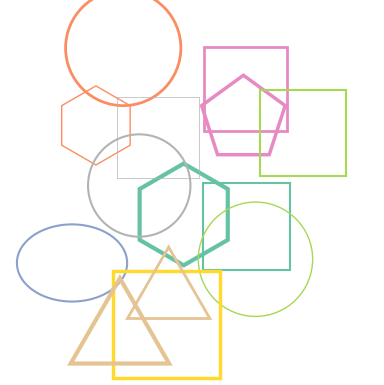[{"shape": "square", "thickness": 1.5, "radius": 0.57, "center": [0.64, 0.412]}, {"shape": "hexagon", "thickness": 3, "radius": 0.66, "center": [0.477, 0.443]}, {"shape": "hexagon", "thickness": 1, "radius": 0.51, "center": [0.249, 0.674]}, {"shape": "circle", "thickness": 2, "radius": 0.75, "center": [0.32, 0.875]}, {"shape": "oval", "thickness": 1.5, "radius": 0.72, "center": [0.187, 0.317]}, {"shape": "pentagon", "thickness": 2.5, "radius": 0.57, "center": [0.632, 0.69]}, {"shape": "square", "thickness": 2, "radius": 0.54, "center": [0.637, 0.769]}, {"shape": "circle", "thickness": 1, "radius": 0.74, "center": [0.664, 0.327]}, {"shape": "square", "thickness": 1.5, "radius": 0.56, "center": [0.788, 0.654]}, {"shape": "square", "thickness": 2.5, "radius": 0.7, "center": [0.432, 0.157]}, {"shape": "triangle", "thickness": 3, "radius": 0.74, "center": [0.311, 0.13]}, {"shape": "triangle", "thickness": 2, "radius": 0.62, "center": [0.438, 0.234]}, {"shape": "square", "thickness": 0.5, "radius": 0.53, "center": [0.41, 0.643]}, {"shape": "circle", "thickness": 1.5, "radius": 0.66, "center": [0.362, 0.518]}]